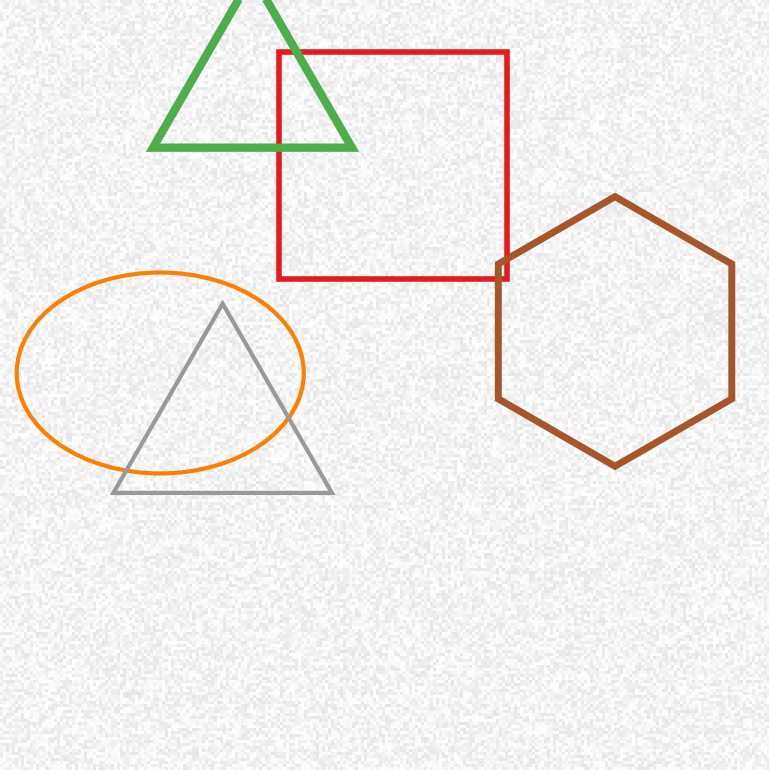[{"shape": "square", "thickness": 2, "radius": 0.74, "center": [0.51, 0.785]}, {"shape": "triangle", "thickness": 3, "radius": 0.75, "center": [0.328, 0.883]}, {"shape": "oval", "thickness": 1.5, "radius": 0.93, "center": [0.208, 0.516]}, {"shape": "hexagon", "thickness": 2.5, "radius": 0.88, "center": [0.799, 0.57]}, {"shape": "triangle", "thickness": 1.5, "radius": 0.82, "center": [0.289, 0.442]}]